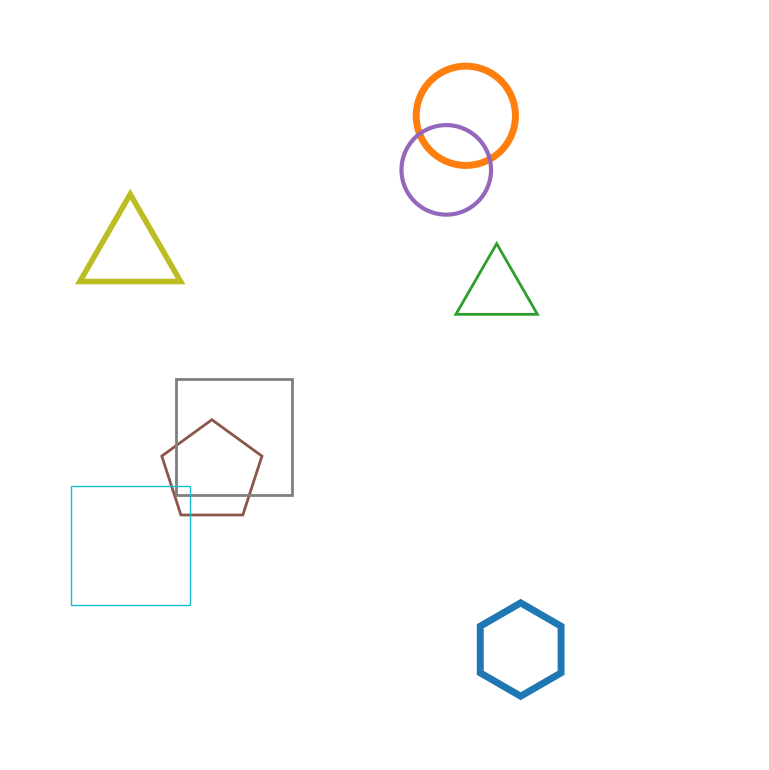[{"shape": "hexagon", "thickness": 2.5, "radius": 0.3, "center": [0.676, 0.156]}, {"shape": "circle", "thickness": 2.5, "radius": 0.32, "center": [0.605, 0.85]}, {"shape": "triangle", "thickness": 1, "radius": 0.31, "center": [0.645, 0.622]}, {"shape": "circle", "thickness": 1.5, "radius": 0.29, "center": [0.58, 0.779]}, {"shape": "pentagon", "thickness": 1, "radius": 0.34, "center": [0.275, 0.387]}, {"shape": "square", "thickness": 1, "radius": 0.38, "center": [0.304, 0.432]}, {"shape": "triangle", "thickness": 2, "radius": 0.38, "center": [0.169, 0.672]}, {"shape": "square", "thickness": 0.5, "radius": 0.39, "center": [0.169, 0.292]}]